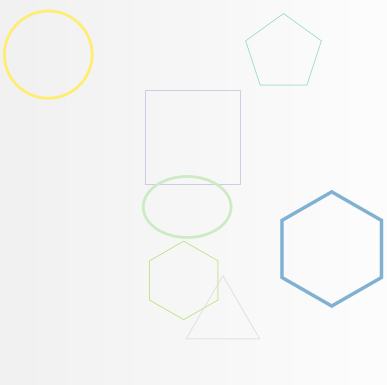[{"shape": "pentagon", "thickness": 0.5, "radius": 0.51, "center": [0.732, 0.862]}, {"shape": "square", "thickness": 0.5, "radius": 0.61, "center": [0.497, 0.644]}, {"shape": "hexagon", "thickness": 2.5, "radius": 0.74, "center": [0.856, 0.353]}, {"shape": "hexagon", "thickness": 0.5, "radius": 0.51, "center": [0.474, 0.272]}, {"shape": "triangle", "thickness": 0.5, "radius": 0.55, "center": [0.575, 0.175]}, {"shape": "oval", "thickness": 2, "radius": 0.57, "center": [0.483, 0.462]}, {"shape": "circle", "thickness": 2, "radius": 0.57, "center": [0.125, 0.858]}]